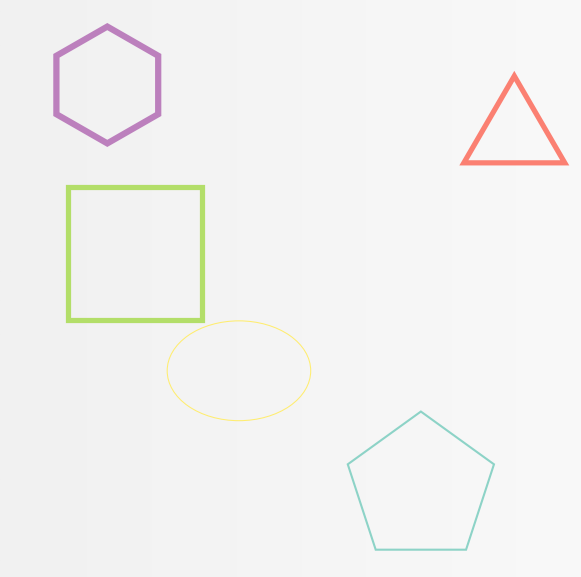[{"shape": "pentagon", "thickness": 1, "radius": 0.66, "center": [0.724, 0.154]}, {"shape": "triangle", "thickness": 2.5, "radius": 0.5, "center": [0.885, 0.767]}, {"shape": "square", "thickness": 2.5, "radius": 0.58, "center": [0.232, 0.56]}, {"shape": "hexagon", "thickness": 3, "radius": 0.51, "center": [0.185, 0.852]}, {"shape": "oval", "thickness": 0.5, "radius": 0.62, "center": [0.411, 0.357]}]